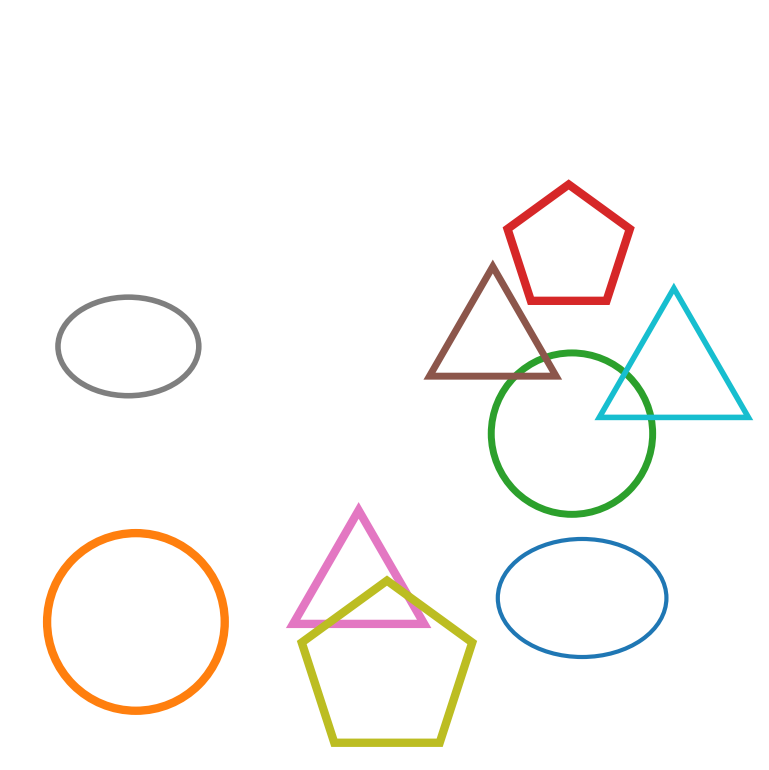[{"shape": "oval", "thickness": 1.5, "radius": 0.55, "center": [0.756, 0.223]}, {"shape": "circle", "thickness": 3, "radius": 0.58, "center": [0.177, 0.192]}, {"shape": "circle", "thickness": 2.5, "radius": 0.52, "center": [0.743, 0.437]}, {"shape": "pentagon", "thickness": 3, "radius": 0.42, "center": [0.739, 0.677]}, {"shape": "triangle", "thickness": 2.5, "radius": 0.47, "center": [0.64, 0.559]}, {"shape": "triangle", "thickness": 3, "radius": 0.49, "center": [0.466, 0.239]}, {"shape": "oval", "thickness": 2, "radius": 0.46, "center": [0.167, 0.55]}, {"shape": "pentagon", "thickness": 3, "radius": 0.58, "center": [0.503, 0.13]}, {"shape": "triangle", "thickness": 2, "radius": 0.56, "center": [0.875, 0.514]}]